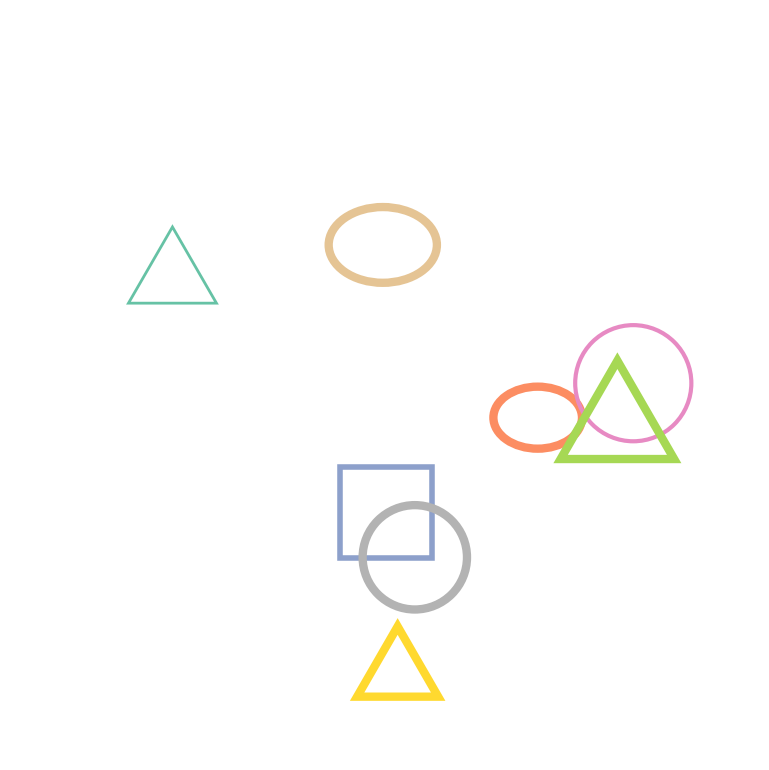[{"shape": "triangle", "thickness": 1, "radius": 0.33, "center": [0.224, 0.639]}, {"shape": "oval", "thickness": 3, "radius": 0.29, "center": [0.698, 0.458]}, {"shape": "square", "thickness": 2, "radius": 0.3, "center": [0.501, 0.334]}, {"shape": "circle", "thickness": 1.5, "radius": 0.38, "center": [0.822, 0.502]}, {"shape": "triangle", "thickness": 3, "radius": 0.43, "center": [0.802, 0.446]}, {"shape": "triangle", "thickness": 3, "radius": 0.3, "center": [0.516, 0.126]}, {"shape": "oval", "thickness": 3, "radius": 0.35, "center": [0.497, 0.682]}, {"shape": "circle", "thickness": 3, "radius": 0.34, "center": [0.539, 0.276]}]